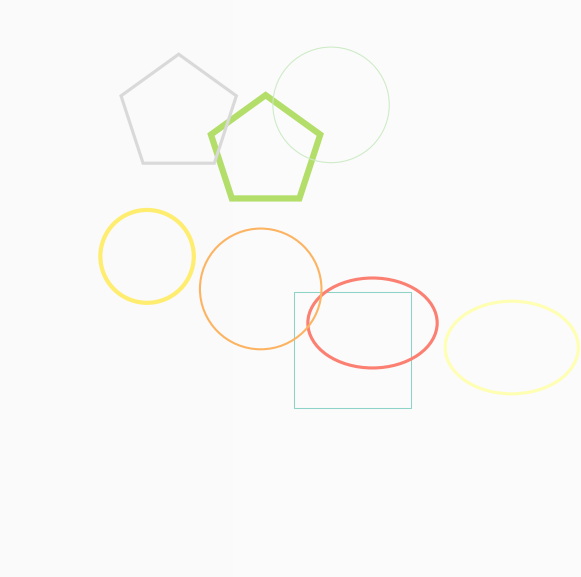[{"shape": "square", "thickness": 0.5, "radius": 0.5, "center": [0.606, 0.393]}, {"shape": "oval", "thickness": 1.5, "radius": 0.57, "center": [0.88, 0.397]}, {"shape": "oval", "thickness": 1.5, "radius": 0.56, "center": [0.641, 0.44]}, {"shape": "circle", "thickness": 1, "radius": 0.52, "center": [0.449, 0.499]}, {"shape": "pentagon", "thickness": 3, "radius": 0.49, "center": [0.457, 0.736]}, {"shape": "pentagon", "thickness": 1.5, "radius": 0.52, "center": [0.307, 0.801]}, {"shape": "circle", "thickness": 0.5, "radius": 0.5, "center": [0.57, 0.818]}, {"shape": "circle", "thickness": 2, "radius": 0.4, "center": [0.253, 0.555]}]